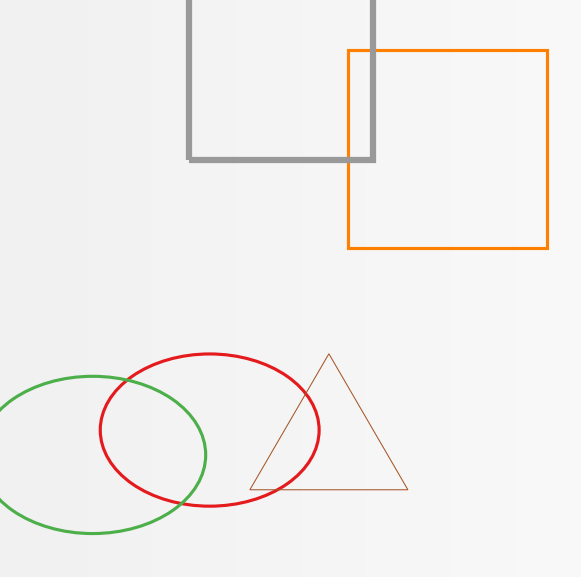[{"shape": "oval", "thickness": 1.5, "radius": 0.94, "center": [0.361, 0.254]}, {"shape": "oval", "thickness": 1.5, "radius": 0.97, "center": [0.159, 0.211]}, {"shape": "square", "thickness": 1.5, "radius": 0.86, "center": [0.77, 0.741]}, {"shape": "triangle", "thickness": 0.5, "radius": 0.78, "center": [0.566, 0.23]}, {"shape": "square", "thickness": 3, "radius": 0.79, "center": [0.483, 0.881]}]